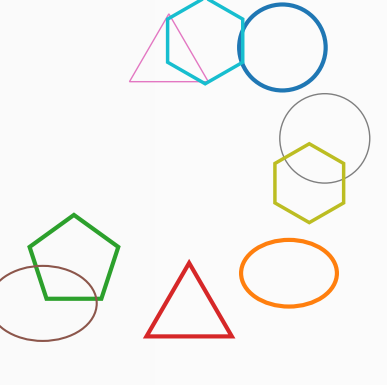[{"shape": "circle", "thickness": 3, "radius": 0.56, "center": [0.729, 0.877]}, {"shape": "oval", "thickness": 3, "radius": 0.62, "center": [0.746, 0.29]}, {"shape": "pentagon", "thickness": 3, "radius": 0.6, "center": [0.191, 0.321]}, {"shape": "triangle", "thickness": 3, "radius": 0.64, "center": [0.488, 0.19]}, {"shape": "oval", "thickness": 1.5, "radius": 0.7, "center": [0.11, 0.212]}, {"shape": "triangle", "thickness": 1, "radius": 0.59, "center": [0.436, 0.847]}, {"shape": "circle", "thickness": 1, "radius": 0.58, "center": [0.838, 0.641]}, {"shape": "hexagon", "thickness": 2.5, "radius": 0.51, "center": [0.798, 0.524]}, {"shape": "hexagon", "thickness": 2.5, "radius": 0.56, "center": [0.529, 0.894]}]